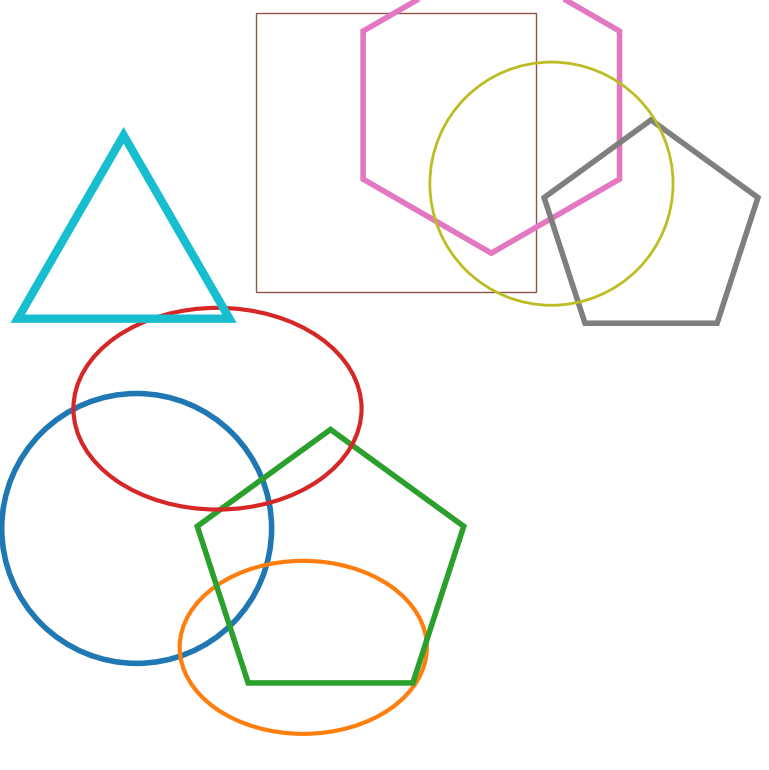[{"shape": "circle", "thickness": 2, "radius": 0.88, "center": [0.177, 0.314]}, {"shape": "oval", "thickness": 1.5, "radius": 0.8, "center": [0.394, 0.159]}, {"shape": "pentagon", "thickness": 2, "radius": 0.91, "center": [0.429, 0.26]}, {"shape": "oval", "thickness": 1.5, "radius": 0.94, "center": [0.282, 0.469]}, {"shape": "square", "thickness": 0.5, "radius": 0.91, "center": [0.514, 0.802]}, {"shape": "hexagon", "thickness": 2, "radius": 0.96, "center": [0.638, 0.863]}, {"shape": "pentagon", "thickness": 2, "radius": 0.73, "center": [0.846, 0.698]}, {"shape": "circle", "thickness": 1, "radius": 0.79, "center": [0.716, 0.761]}, {"shape": "triangle", "thickness": 3, "radius": 0.79, "center": [0.161, 0.666]}]